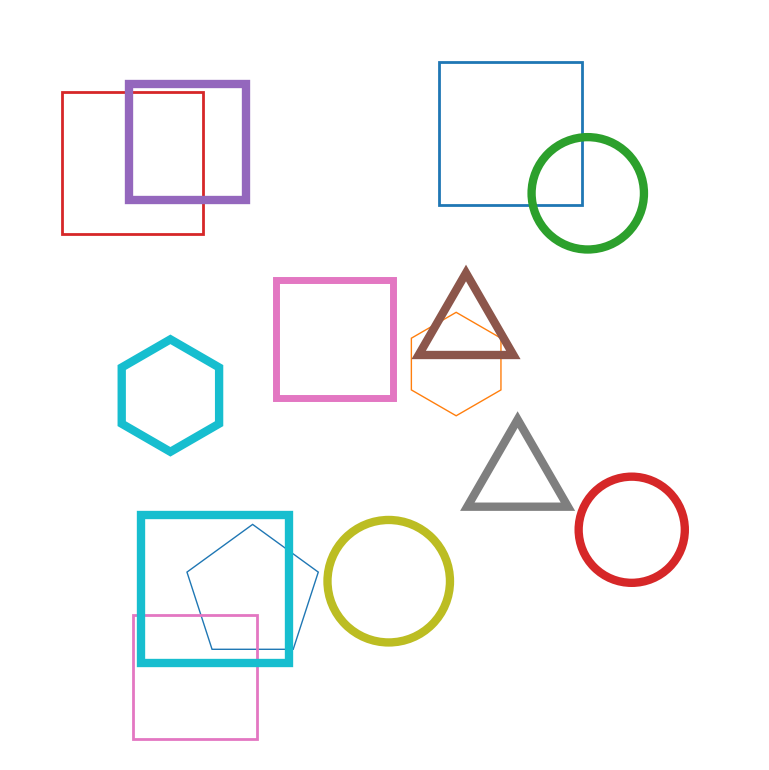[{"shape": "pentagon", "thickness": 0.5, "radius": 0.45, "center": [0.328, 0.229]}, {"shape": "square", "thickness": 1, "radius": 0.46, "center": [0.663, 0.827]}, {"shape": "hexagon", "thickness": 0.5, "radius": 0.34, "center": [0.592, 0.527]}, {"shape": "circle", "thickness": 3, "radius": 0.36, "center": [0.763, 0.749]}, {"shape": "square", "thickness": 1, "radius": 0.46, "center": [0.172, 0.788]}, {"shape": "circle", "thickness": 3, "radius": 0.34, "center": [0.82, 0.312]}, {"shape": "square", "thickness": 3, "radius": 0.38, "center": [0.244, 0.816]}, {"shape": "triangle", "thickness": 3, "radius": 0.35, "center": [0.605, 0.574]}, {"shape": "square", "thickness": 2.5, "radius": 0.38, "center": [0.435, 0.56]}, {"shape": "square", "thickness": 1, "radius": 0.4, "center": [0.253, 0.121]}, {"shape": "triangle", "thickness": 3, "radius": 0.38, "center": [0.672, 0.38]}, {"shape": "circle", "thickness": 3, "radius": 0.4, "center": [0.505, 0.245]}, {"shape": "square", "thickness": 3, "radius": 0.48, "center": [0.279, 0.235]}, {"shape": "hexagon", "thickness": 3, "radius": 0.37, "center": [0.221, 0.486]}]